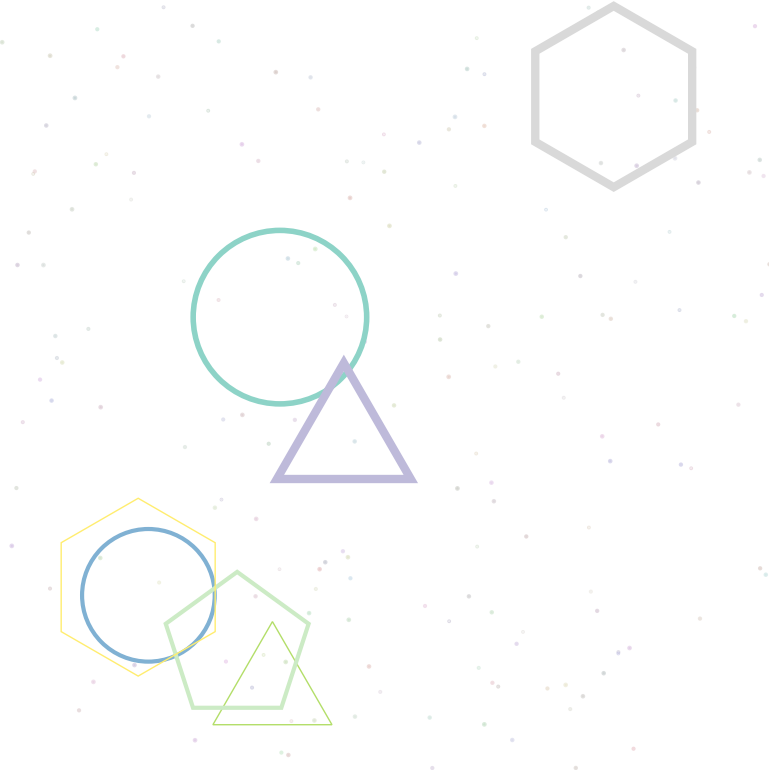[{"shape": "circle", "thickness": 2, "radius": 0.56, "center": [0.364, 0.588]}, {"shape": "triangle", "thickness": 3, "radius": 0.5, "center": [0.447, 0.428]}, {"shape": "circle", "thickness": 1.5, "radius": 0.43, "center": [0.193, 0.227]}, {"shape": "triangle", "thickness": 0.5, "radius": 0.45, "center": [0.354, 0.103]}, {"shape": "hexagon", "thickness": 3, "radius": 0.59, "center": [0.797, 0.875]}, {"shape": "pentagon", "thickness": 1.5, "radius": 0.49, "center": [0.308, 0.16]}, {"shape": "hexagon", "thickness": 0.5, "radius": 0.58, "center": [0.179, 0.237]}]